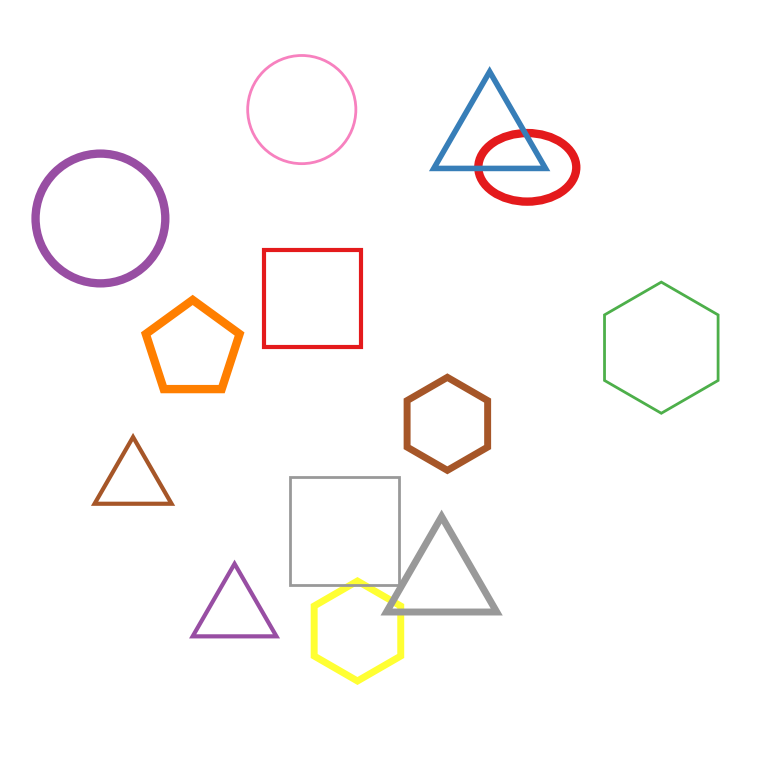[{"shape": "square", "thickness": 1.5, "radius": 0.31, "center": [0.406, 0.612]}, {"shape": "oval", "thickness": 3, "radius": 0.32, "center": [0.685, 0.783]}, {"shape": "triangle", "thickness": 2, "radius": 0.42, "center": [0.636, 0.823]}, {"shape": "hexagon", "thickness": 1, "radius": 0.43, "center": [0.859, 0.548]}, {"shape": "triangle", "thickness": 1.5, "radius": 0.31, "center": [0.305, 0.205]}, {"shape": "circle", "thickness": 3, "radius": 0.42, "center": [0.13, 0.716]}, {"shape": "pentagon", "thickness": 3, "radius": 0.32, "center": [0.25, 0.546]}, {"shape": "hexagon", "thickness": 2.5, "radius": 0.32, "center": [0.464, 0.18]}, {"shape": "triangle", "thickness": 1.5, "radius": 0.29, "center": [0.173, 0.375]}, {"shape": "hexagon", "thickness": 2.5, "radius": 0.3, "center": [0.581, 0.45]}, {"shape": "circle", "thickness": 1, "radius": 0.35, "center": [0.392, 0.858]}, {"shape": "square", "thickness": 1, "radius": 0.35, "center": [0.448, 0.31]}, {"shape": "triangle", "thickness": 2.5, "radius": 0.41, "center": [0.574, 0.246]}]